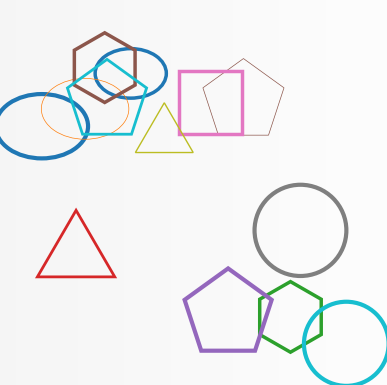[{"shape": "oval", "thickness": 3, "radius": 0.6, "center": [0.108, 0.672]}, {"shape": "oval", "thickness": 2.5, "radius": 0.46, "center": [0.337, 0.809]}, {"shape": "oval", "thickness": 0.5, "radius": 0.56, "center": [0.22, 0.717]}, {"shape": "hexagon", "thickness": 2.5, "radius": 0.46, "center": [0.75, 0.177]}, {"shape": "triangle", "thickness": 2, "radius": 0.58, "center": [0.196, 0.338]}, {"shape": "pentagon", "thickness": 3, "radius": 0.59, "center": [0.589, 0.185]}, {"shape": "hexagon", "thickness": 2.5, "radius": 0.45, "center": [0.27, 0.824]}, {"shape": "pentagon", "thickness": 0.5, "radius": 0.55, "center": [0.628, 0.738]}, {"shape": "square", "thickness": 2.5, "radius": 0.41, "center": [0.544, 0.733]}, {"shape": "circle", "thickness": 3, "radius": 0.59, "center": [0.775, 0.402]}, {"shape": "triangle", "thickness": 1, "radius": 0.43, "center": [0.424, 0.647]}, {"shape": "circle", "thickness": 3, "radius": 0.55, "center": [0.894, 0.107]}, {"shape": "pentagon", "thickness": 2, "radius": 0.54, "center": [0.276, 0.738]}]